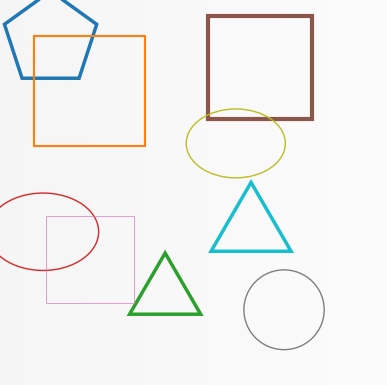[{"shape": "pentagon", "thickness": 2.5, "radius": 0.63, "center": [0.131, 0.898]}, {"shape": "square", "thickness": 1.5, "radius": 0.71, "center": [0.232, 0.763]}, {"shape": "triangle", "thickness": 2.5, "radius": 0.53, "center": [0.426, 0.237]}, {"shape": "oval", "thickness": 1, "radius": 0.72, "center": [0.111, 0.398]}, {"shape": "square", "thickness": 3, "radius": 0.67, "center": [0.671, 0.825]}, {"shape": "square", "thickness": 0.5, "radius": 0.57, "center": [0.232, 0.326]}, {"shape": "circle", "thickness": 1, "radius": 0.52, "center": [0.733, 0.195]}, {"shape": "oval", "thickness": 1, "radius": 0.64, "center": [0.608, 0.628]}, {"shape": "triangle", "thickness": 2.5, "radius": 0.6, "center": [0.648, 0.407]}]